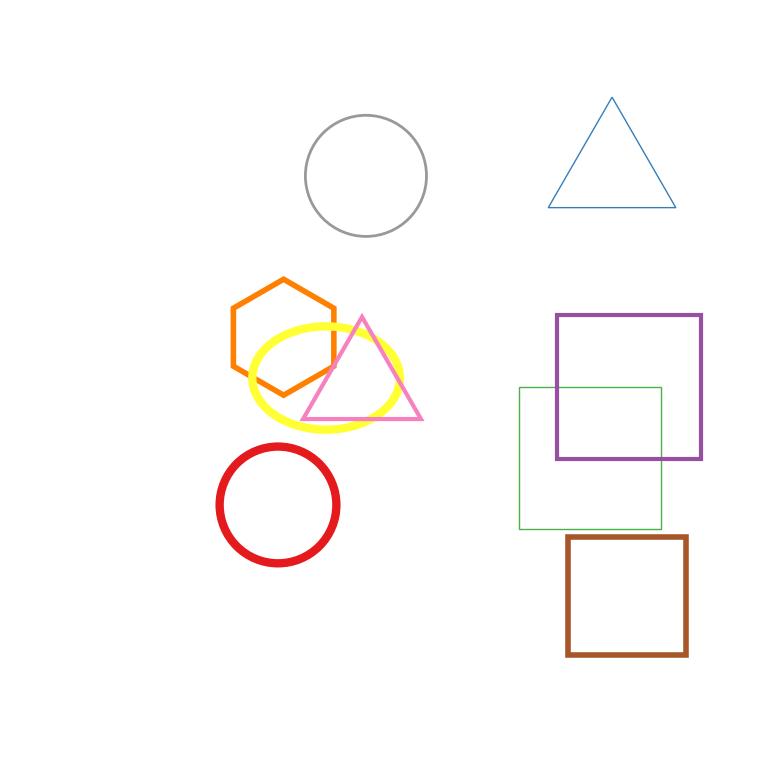[{"shape": "circle", "thickness": 3, "radius": 0.38, "center": [0.361, 0.344]}, {"shape": "triangle", "thickness": 0.5, "radius": 0.48, "center": [0.795, 0.778]}, {"shape": "square", "thickness": 0.5, "radius": 0.46, "center": [0.766, 0.405]}, {"shape": "square", "thickness": 1.5, "radius": 0.47, "center": [0.817, 0.497]}, {"shape": "hexagon", "thickness": 2, "radius": 0.38, "center": [0.368, 0.562]}, {"shape": "oval", "thickness": 3, "radius": 0.48, "center": [0.424, 0.509]}, {"shape": "square", "thickness": 2, "radius": 0.38, "center": [0.815, 0.226]}, {"shape": "triangle", "thickness": 1.5, "radius": 0.44, "center": [0.47, 0.5]}, {"shape": "circle", "thickness": 1, "radius": 0.39, "center": [0.475, 0.772]}]